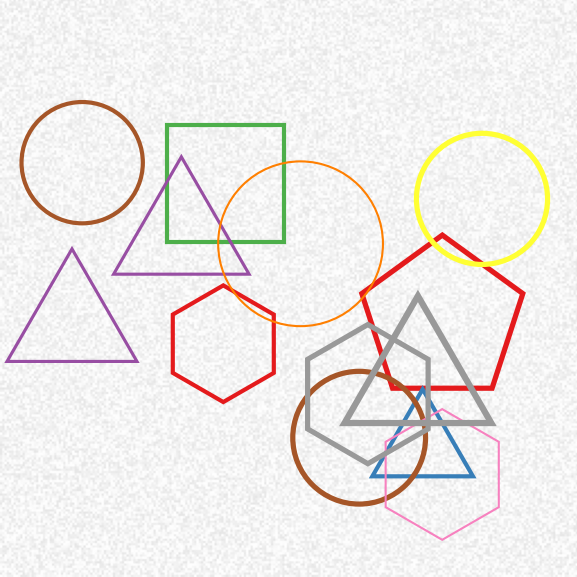[{"shape": "pentagon", "thickness": 2.5, "radius": 0.73, "center": [0.766, 0.445]}, {"shape": "hexagon", "thickness": 2, "radius": 0.5, "center": [0.387, 0.404]}, {"shape": "triangle", "thickness": 2, "radius": 0.5, "center": [0.732, 0.225]}, {"shape": "square", "thickness": 2, "radius": 0.51, "center": [0.39, 0.681]}, {"shape": "triangle", "thickness": 1.5, "radius": 0.65, "center": [0.125, 0.438]}, {"shape": "triangle", "thickness": 1.5, "radius": 0.68, "center": [0.314, 0.592]}, {"shape": "circle", "thickness": 1, "radius": 0.71, "center": [0.52, 0.577]}, {"shape": "circle", "thickness": 2.5, "radius": 0.57, "center": [0.835, 0.655]}, {"shape": "circle", "thickness": 2, "radius": 0.53, "center": [0.142, 0.717]}, {"shape": "circle", "thickness": 2.5, "radius": 0.57, "center": [0.622, 0.241]}, {"shape": "hexagon", "thickness": 1, "radius": 0.57, "center": [0.766, 0.178]}, {"shape": "triangle", "thickness": 3, "radius": 0.73, "center": [0.724, 0.34]}, {"shape": "hexagon", "thickness": 2.5, "radius": 0.6, "center": [0.637, 0.317]}]